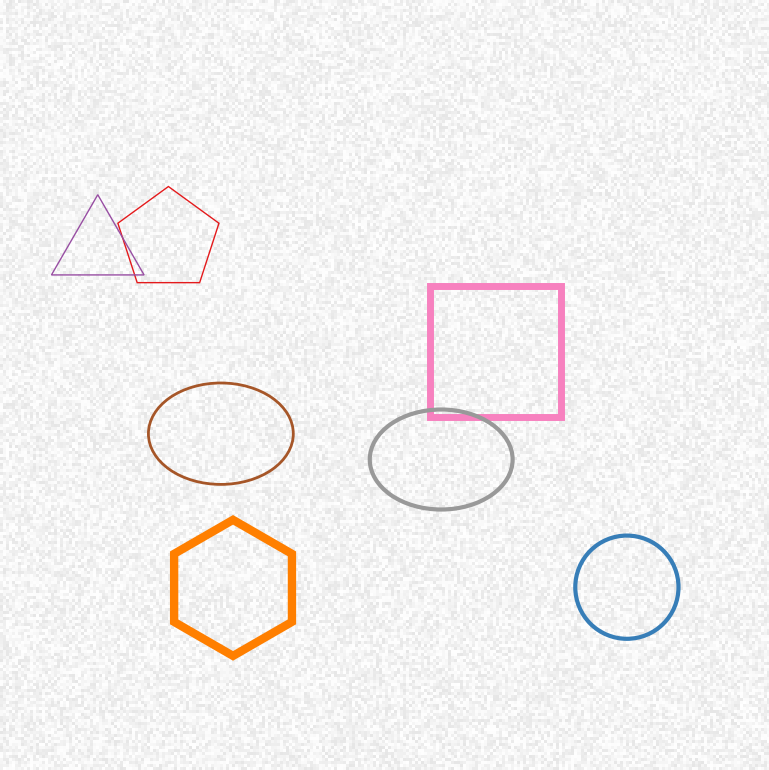[{"shape": "pentagon", "thickness": 0.5, "radius": 0.35, "center": [0.219, 0.689]}, {"shape": "circle", "thickness": 1.5, "radius": 0.34, "center": [0.814, 0.237]}, {"shape": "triangle", "thickness": 0.5, "radius": 0.35, "center": [0.127, 0.678]}, {"shape": "hexagon", "thickness": 3, "radius": 0.44, "center": [0.303, 0.237]}, {"shape": "oval", "thickness": 1, "radius": 0.47, "center": [0.287, 0.437]}, {"shape": "square", "thickness": 2.5, "radius": 0.43, "center": [0.643, 0.544]}, {"shape": "oval", "thickness": 1.5, "radius": 0.46, "center": [0.573, 0.403]}]